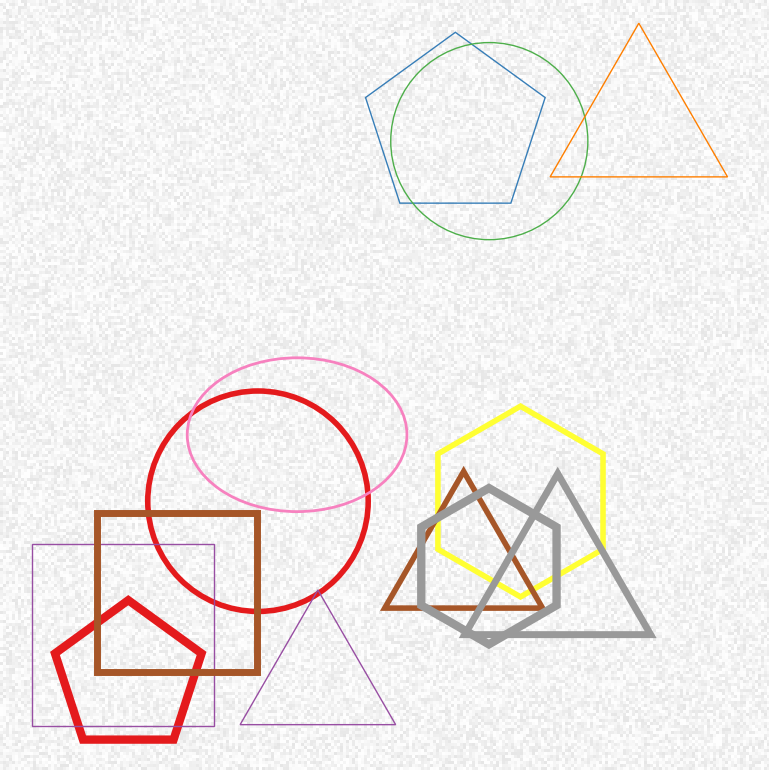[{"shape": "pentagon", "thickness": 3, "radius": 0.5, "center": [0.167, 0.12]}, {"shape": "circle", "thickness": 2, "radius": 0.72, "center": [0.335, 0.349]}, {"shape": "pentagon", "thickness": 0.5, "radius": 0.61, "center": [0.591, 0.835]}, {"shape": "circle", "thickness": 0.5, "radius": 0.64, "center": [0.635, 0.817]}, {"shape": "square", "thickness": 0.5, "radius": 0.59, "center": [0.159, 0.176]}, {"shape": "triangle", "thickness": 0.5, "radius": 0.58, "center": [0.413, 0.117]}, {"shape": "triangle", "thickness": 0.5, "radius": 0.67, "center": [0.83, 0.837]}, {"shape": "hexagon", "thickness": 2, "radius": 0.62, "center": [0.676, 0.349]}, {"shape": "triangle", "thickness": 2, "radius": 0.59, "center": [0.602, 0.269]}, {"shape": "square", "thickness": 2.5, "radius": 0.52, "center": [0.229, 0.231]}, {"shape": "oval", "thickness": 1, "radius": 0.71, "center": [0.386, 0.435]}, {"shape": "triangle", "thickness": 2.5, "radius": 0.7, "center": [0.724, 0.245]}, {"shape": "hexagon", "thickness": 3, "radius": 0.51, "center": [0.635, 0.265]}]